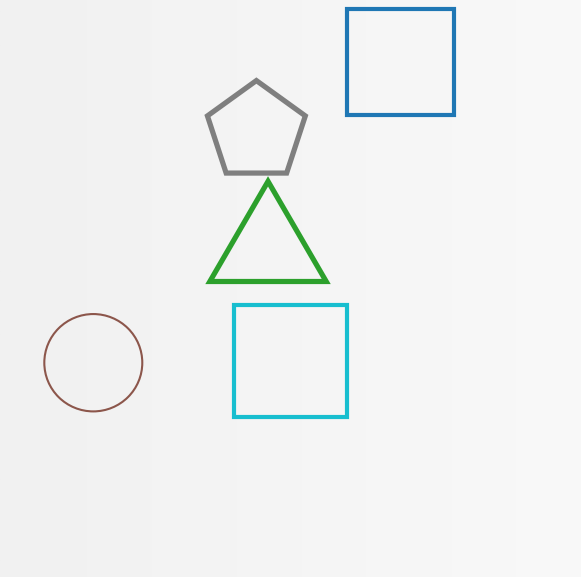[{"shape": "square", "thickness": 2, "radius": 0.46, "center": [0.69, 0.892]}, {"shape": "triangle", "thickness": 2.5, "radius": 0.58, "center": [0.461, 0.57]}, {"shape": "circle", "thickness": 1, "radius": 0.42, "center": [0.161, 0.371]}, {"shape": "pentagon", "thickness": 2.5, "radius": 0.44, "center": [0.441, 0.771]}, {"shape": "square", "thickness": 2, "radius": 0.48, "center": [0.5, 0.374]}]